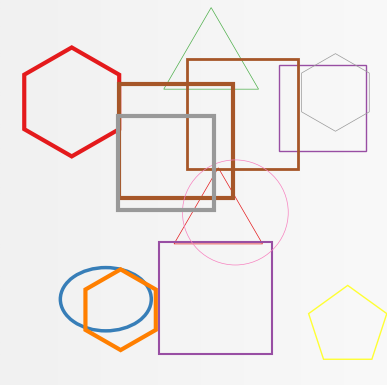[{"shape": "hexagon", "thickness": 3, "radius": 0.71, "center": [0.185, 0.735]}, {"shape": "triangle", "thickness": 0.5, "radius": 0.66, "center": [0.563, 0.432]}, {"shape": "oval", "thickness": 2.5, "radius": 0.59, "center": [0.273, 0.223]}, {"shape": "triangle", "thickness": 0.5, "radius": 0.71, "center": [0.545, 0.839]}, {"shape": "square", "thickness": 1.5, "radius": 0.73, "center": [0.556, 0.227]}, {"shape": "square", "thickness": 1, "radius": 0.56, "center": [0.832, 0.719]}, {"shape": "hexagon", "thickness": 3, "radius": 0.52, "center": [0.311, 0.196]}, {"shape": "pentagon", "thickness": 1, "radius": 0.53, "center": [0.897, 0.153]}, {"shape": "square", "thickness": 3, "radius": 0.74, "center": [0.454, 0.634]}, {"shape": "square", "thickness": 2, "radius": 0.72, "center": [0.625, 0.704]}, {"shape": "circle", "thickness": 0.5, "radius": 0.68, "center": [0.607, 0.448]}, {"shape": "hexagon", "thickness": 0.5, "radius": 0.5, "center": [0.866, 0.76]}, {"shape": "square", "thickness": 3, "radius": 0.61, "center": [0.428, 0.576]}]